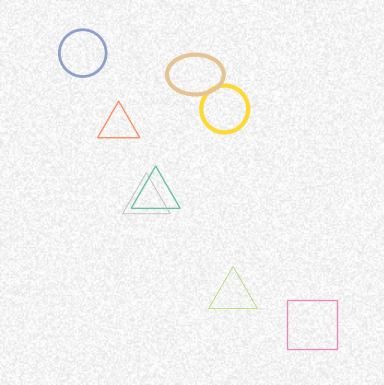[{"shape": "triangle", "thickness": 1, "radius": 0.37, "center": [0.404, 0.495]}, {"shape": "triangle", "thickness": 1, "radius": 0.32, "center": [0.308, 0.674]}, {"shape": "circle", "thickness": 2, "radius": 0.3, "center": [0.215, 0.862]}, {"shape": "square", "thickness": 1, "radius": 0.32, "center": [0.811, 0.157]}, {"shape": "triangle", "thickness": 0.5, "radius": 0.37, "center": [0.605, 0.235]}, {"shape": "circle", "thickness": 3, "radius": 0.3, "center": [0.584, 0.717]}, {"shape": "oval", "thickness": 3, "radius": 0.37, "center": [0.507, 0.806]}, {"shape": "triangle", "thickness": 0.5, "radius": 0.36, "center": [0.38, 0.48]}]